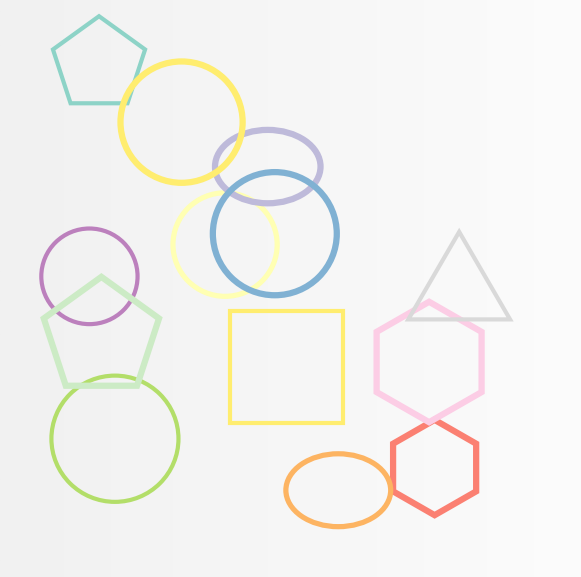[{"shape": "pentagon", "thickness": 2, "radius": 0.42, "center": [0.17, 0.888]}, {"shape": "circle", "thickness": 2.5, "radius": 0.45, "center": [0.387, 0.576]}, {"shape": "oval", "thickness": 3, "radius": 0.45, "center": [0.461, 0.711]}, {"shape": "hexagon", "thickness": 3, "radius": 0.41, "center": [0.748, 0.19]}, {"shape": "circle", "thickness": 3, "radius": 0.53, "center": [0.473, 0.595]}, {"shape": "oval", "thickness": 2.5, "radius": 0.45, "center": [0.582, 0.15]}, {"shape": "circle", "thickness": 2, "radius": 0.55, "center": [0.198, 0.239]}, {"shape": "hexagon", "thickness": 3, "radius": 0.52, "center": [0.738, 0.372]}, {"shape": "triangle", "thickness": 2, "radius": 0.51, "center": [0.79, 0.497]}, {"shape": "circle", "thickness": 2, "radius": 0.41, "center": [0.154, 0.521]}, {"shape": "pentagon", "thickness": 3, "radius": 0.52, "center": [0.174, 0.415]}, {"shape": "circle", "thickness": 3, "radius": 0.53, "center": [0.312, 0.788]}, {"shape": "square", "thickness": 2, "radius": 0.48, "center": [0.493, 0.363]}]